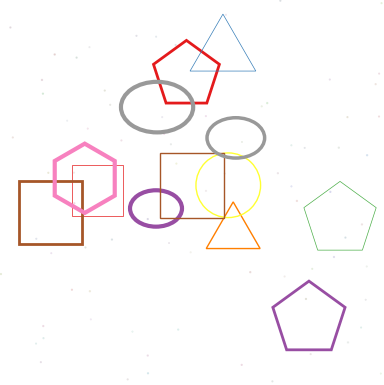[{"shape": "square", "thickness": 0.5, "radius": 0.33, "center": [0.253, 0.505]}, {"shape": "pentagon", "thickness": 2, "radius": 0.45, "center": [0.484, 0.805]}, {"shape": "triangle", "thickness": 0.5, "radius": 0.49, "center": [0.579, 0.865]}, {"shape": "pentagon", "thickness": 0.5, "radius": 0.49, "center": [0.883, 0.43]}, {"shape": "pentagon", "thickness": 2, "radius": 0.49, "center": [0.802, 0.171]}, {"shape": "oval", "thickness": 3, "radius": 0.34, "center": [0.405, 0.459]}, {"shape": "triangle", "thickness": 1, "radius": 0.4, "center": [0.606, 0.395]}, {"shape": "circle", "thickness": 1, "radius": 0.42, "center": [0.593, 0.519]}, {"shape": "square", "thickness": 2, "radius": 0.41, "center": [0.131, 0.449]}, {"shape": "square", "thickness": 1, "radius": 0.42, "center": [0.499, 0.519]}, {"shape": "hexagon", "thickness": 3, "radius": 0.45, "center": [0.22, 0.537]}, {"shape": "oval", "thickness": 3, "radius": 0.47, "center": [0.408, 0.722]}, {"shape": "oval", "thickness": 2.5, "radius": 0.37, "center": [0.613, 0.642]}]